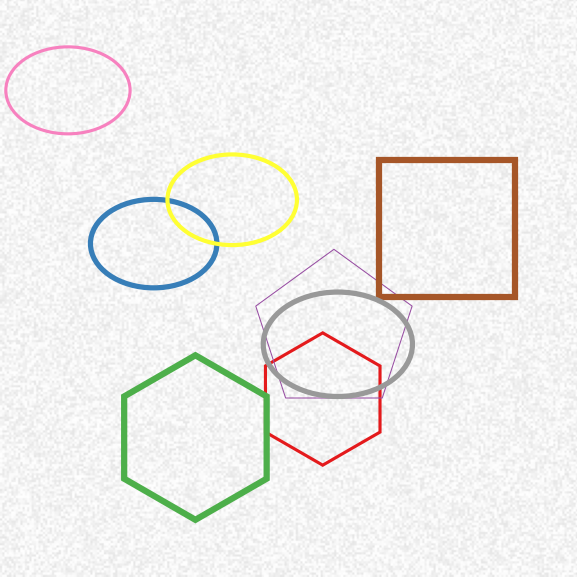[{"shape": "hexagon", "thickness": 1.5, "radius": 0.57, "center": [0.559, 0.308]}, {"shape": "oval", "thickness": 2.5, "radius": 0.55, "center": [0.266, 0.577]}, {"shape": "hexagon", "thickness": 3, "radius": 0.71, "center": [0.338, 0.241]}, {"shape": "pentagon", "thickness": 0.5, "radius": 0.71, "center": [0.578, 0.425]}, {"shape": "oval", "thickness": 2, "radius": 0.56, "center": [0.402, 0.653]}, {"shape": "square", "thickness": 3, "radius": 0.59, "center": [0.774, 0.603]}, {"shape": "oval", "thickness": 1.5, "radius": 0.54, "center": [0.118, 0.843]}, {"shape": "oval", "thickness": 2.5, "radius": 0.65, "center": [0.585, 0.403]}]